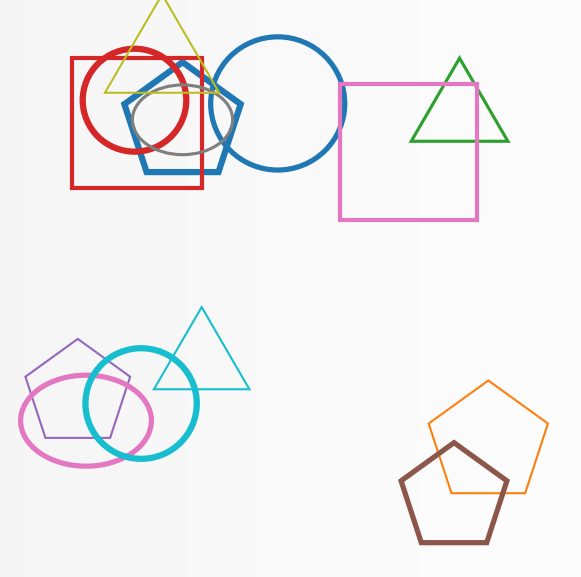[{"shape": "pentagon", "thickness": 3, "radius": 0.53, "center": [0.314, 0.786]}, {"shape": "circle", "thickness": 2.5, "radius": 0.58, "center": [0.478, 0.82]}, {"shape": "pentagon", "thickness": 1, "radius": 0.54, "center": [0.84, 0.232]}, {"shape": "triangle", "thickness": 1.5, "radius": 0.48, "center": [0.791, 0.802]}, {"shape": "circle", "thickness": 3, "radius": 0.45, "center": [0.231, 0.826]}, {"shape": "square", "thickness": 2, "radius": 0.56, "center": [0.236, 0.787]}, {"shape": "pentagon", "thickness": 1, "radius": 0.47, "center": [0.134, 0.318]}, {"shape": "pentagon", "thickness": 2.5, "radius": 0.48, "center": [0.781, 0.137]}, {"shape": "oval", "thickness": 2.5, "radius": 0.56, "center": [0.148, 0.271]}, {"shape": "square", "thickness": 2, "radius": 0.59, "center": [0.703, 0.735]}, {"shape": "oval", "thickness": 1.5, "radius": 0.43, "center": [0.314, 0.792]}, {"shape": "triangle", "thickness": 1, "radius": 0.57, "center": [0.279, 0.895]}, {"shape": "circle", "thickness": 3, "radius": 0.48, "center": [0.243, 0.3]}, {"shape": "triangle", "thickness": 1, "radius": 0.47, "center": [0.347, 0.372]}]